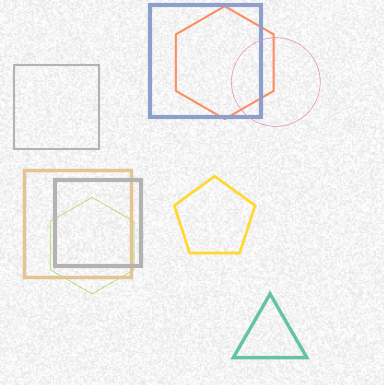[{"shape": "triangle", "thickness": 2.5, "radius": 0.55, "center": [0.702, 0.126]}, {"shape": "hexagon", "thickness": 1.5, "radius": 0.73, "center": [0.584, 0.837]}, {"shape": "square", "thickness": 3, "radius": 0.72, "center": [0.534, 0.841]}, {"shape": "circle", "thickness": 0.5, "radius": 0.58, "center": [0.716, 0.787]}, {"shape": "hexagon", "thickness": 0.5, "radius": 0.63, "center": [0.239, 0.362]}, {"shape": "pentagon", "thickness": 2, "radius": 0.55, "center": [0.558, 0.432]}, {"shape": "square", "thickness": 2.5, "radius": 0.69, "center": [0.202, 0.42]}, {"shape": "square", "thickness": 1.5, "radius": 0.55, "center": [0.147, 0.722]}, {"shape": "square", "thickness": 3, "radius": 0.56, "center": [0.255, 0.42]}]